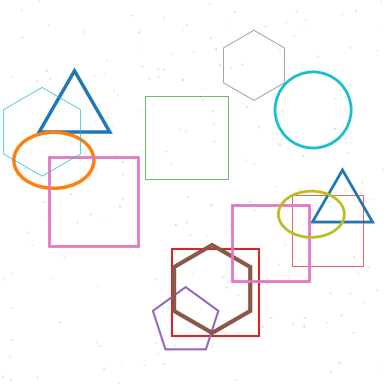[{"shape": "triangle", "thickness": 2, "radius": 0.45, "center": [0.89, 0.468]}, {"shape": "triangle", "thickness": 2.5, "radius": 0.53, "center": [0.193, 0.71]}, {"shape": "oval", "thickness": 2.5, "radius": 0.52, "center": [0.14, 0.584]}, {"shape": "square", "thickness": 0.5, "radius": 0.54, "center": [0.485, 0.642]}, {"shape": "square", "thickness": 0.5, "radius": 0.46, "center": [0.85, 0.401]}, {"shape": "square", "thickness": 1.5, "radius": 0.57, "center": [0.56, 0.24]}, {"shape": "pentagon", "thickness": 1.5, "radius": 0.45, "center": [0.482, 0.165]}, {"shape": "hexagon", "thickness": 3, "radius": 0.57, "center": [0.551, 0.249]}, {"shape": "square", "thickness": 2, "radius": 0.5, "center": [0.702, 0.369]}, {"shape": "square", "thickness": 2, "radius": 0.58, "center": [0.242, 0.476]}, {"shape": "hexagon", "thickness": 0.5, "radius": 0.46, "center": [0.66, 0.83]}, {"shape": "oval", "thickness": 2, "radius": 0.43, "center": [0.809, 0.444]}, {"shape": "circle", "thickness": 2, "radius": 0.49, "center": [0.813, 0.714]}, {"shape": "hexagon", "thickness": 0.5, "radius": 0.58, "center": [0.109, 0.658]}]